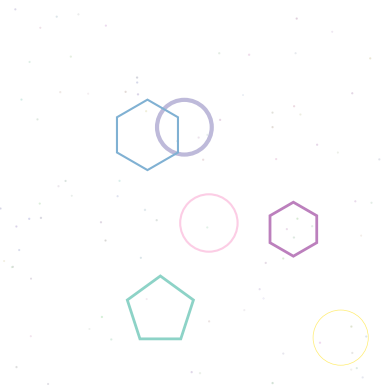[{"shape": "pentagon", "thickness": 2, "radius": 0.45, "center": [0.417, 0.193]}, {"shape": "circle", "thickness": 3, "radius": 0.36, "center": [0.479, 0.67]}, {"shape": "hexagon", "thickness": 1.5, "radius": 0.46, "center": [0.383, 0.65]}, {"shape": "circle", "thickness": 1.5, "radius": 0.37, "center": [0.543, 0.421]}, {"shape": "hexagon", "thickness": 2, "radius": 0.35, "center": [0.762, 0.405]}, {"shape": "circle", "thickness": 0.5, "radius": 0.36, "center": [0.885, 0.123]}]